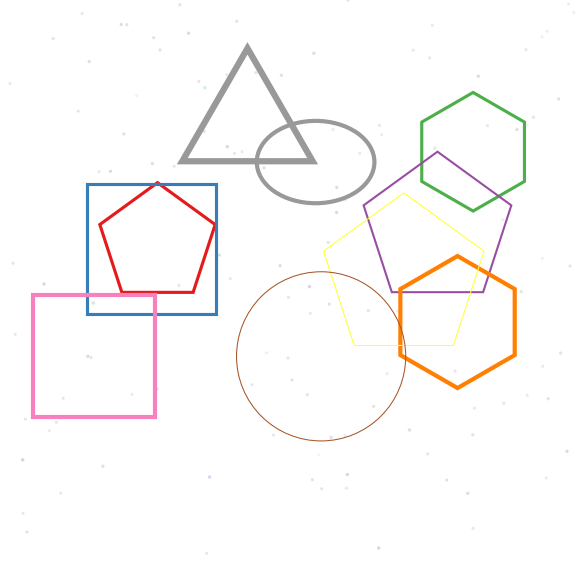[{"shape": "pentagon", "thickness": 1.5, "radius": 0.52, "center": [0.273, 0.578]}, {"shape": "square", "thickness": 1.5, "radius": 0.56, "center": [0.262, 0.568]}, {"shape": "hexagon", "thickness": 1.5, "radius": 0.51, "center": [0.819, 0.736]}, {"shape": "pentagon", "thickness": 1, "radius": 0.67, "center": [0.758, 0.602]}, {"shape": "hexagon", "thickness": 2, "radius": 0.57, "center": [0.792, 0.441]}, {"shape": "pentagon", "thickness": 0.5, "radius": 0.73, "center": [0.699, 0.519]}, {"shape": "circle", "thickness": 0.5, "radius": 0.73, "center": [0.556, 0.382]}, {"shape": "square", "thickness": 2, "radius": 0.53, "center": [0.162, 0.382]}, {"shape": "oval", "thickness": 2, "radius": 0.51, "center": [0.546, 0.719]}, {"shape": "triangle", "thickness": 3, "radius": 0.65, "center": [0.429, 0.785]}]